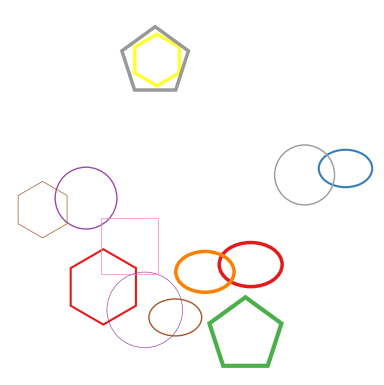[{"shape": "hexagon", "thickness": 1.5, "radius": 0.49, "center": [0.268, 0.255]}, {"shape": "oval", "thickness": 2.5, "radius": 0.41, "center": [0.651, 0.313]}, {"shape": "oval", "thickness": 1.5, "radius": 0.35, "center": [0.897, 0.562]}, {"shape": "pentagon", "thickness": 3, "radius": 0.49, "center": [0.637, 0.129]}, {"shape": "circle", "thickness": 0.5, "radius": 0.49, "center": [0.376, 0.195]}, {"shape": "circle", "thickness": 1, "radius": 0.4, "center": [0.223, 0.485]}, {"shape": "oval", "thickness": 2.5, "radius": 0.38, "center": [0.532, 0.294]}, {"shape": "hexagon", "thickness": 2.5, "radius": 0.33, "center": [0.408, 0.844]}, {"shape": "oval", "thickness": 1, "radius": 0.34, "center": [0.455, 0.175]}, {"shape": "hexagon", "thickness": 0.5, "radius": 0.37, "center": [0.111, 0.455]}, {"shape": "square", "thickness": 0.5, "radius": 0.37, "center": [0.337, 0.361]}, {"shape": "circle", "thickness": 1, "radius": 0.39, "center": [0.791, 0.546]}, {"shape": "pentagon", "thickness": 2.5, "radius": 0.45, "center": [0.403, 0.84]}]